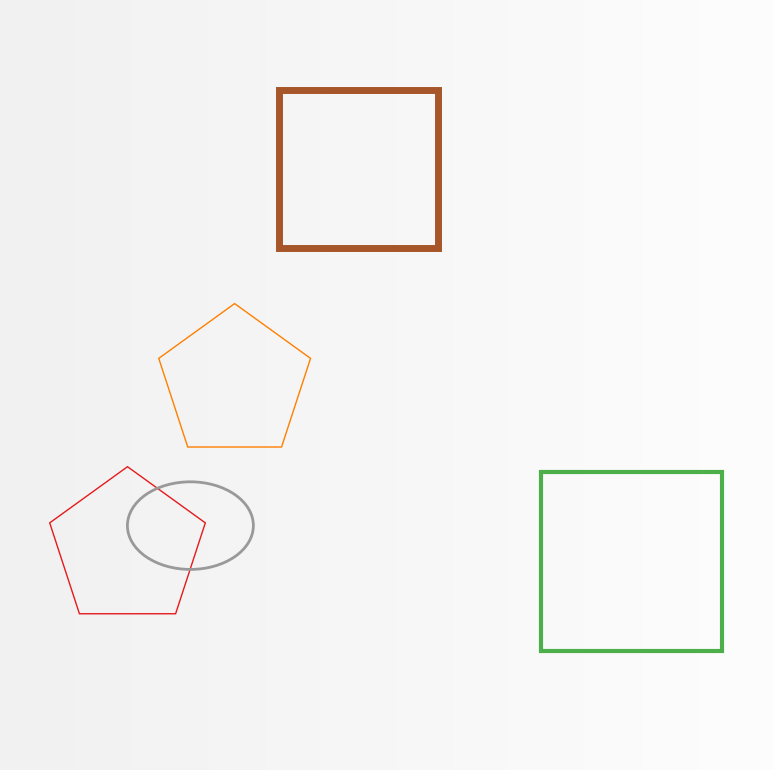[{"shape": "pentagon", "thickness": 0.5, "radius": 0.53, "center": [0.165, 0.288]}, {"shape": "square", "thickness": 1.5, "radius": 0.58, "center": [0.815, 0.271]}, {"shape": "pentagon", "thickness": 0.5, "radius": 0.51, "center": [0.303, 0.503]}, {"shape": "square", "thickness": 2.5, "radius": 0.51, "center": [0.463, 0.78]}, {"shape": "oval", "thickness": 1, "radius": 0.41, "center": [0.246, 0.317]}]